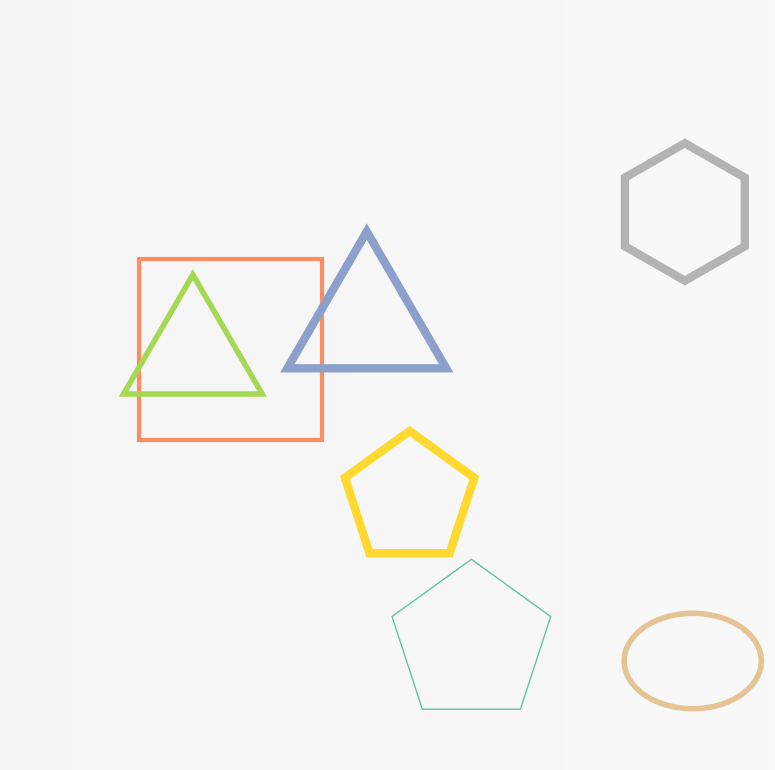[{"shape": "pentagon", "thickness": 0.5, "radius": 0.54, "center": [0.608, 0.166]}, {"shape": "square", "thickness": 1.5, "radius": 0.59, "center": [0.298, 0.546]}, {"shape": "triangle", "thickness": 3, "radius": 0.59, "center": [0.473, 0.581]}, {"shape": "triangle", "thickness": 2, "radius": 0.52, "center": [0.249, 0.54]}, {"shape": "pentagon", "thickness": 3, "radius": 0.44, "center": [0.528, 0.352]}, {"shape": "oval", "thickness": 2, "radius": 0.44, "center": [0.894, 0.142]}, {"shape": "hexagon", "thickness": 3, "radius": 0.45, "center": [0.884, 0.725]}]